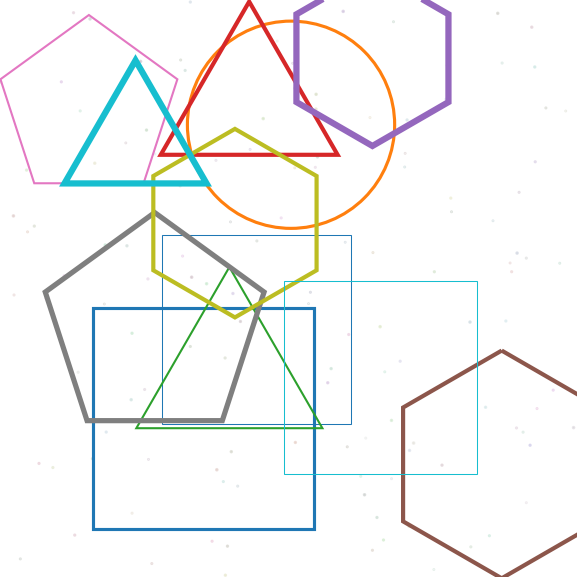[{"shape": "square", "thickness": 1.5, "radius": 0.96, "center": [0.353, 0.275]}, {"shape": "square", "thickness": 0.5, "radius": 0.82, "center": [0.444, 0.429]}, {"shape": "circle", "thickness": 1.5, "radius": 0.9, "center": [0.504, 0.783]}, {"shape": "triangle", "thickness": 1, "radius": 0.93, "center": [0.397, 0.351]}, {"shape": "triangle", "thickness": 2, "radius": 0.88, "center": [0.431, 0.82]}, {"shape": "hexagon", "thickness": 3, "radius": 0.76, "center": [0.645, 0.898]}, {"shape": "hexagon", "thickness": 2, "radius": 0.99, "center": [0.869, 0.195]}, {"shape": "pentagon", "thickness": 1, "radius": 0.81, "center": [0.154, 0.812]}, {"shape": "pentagon", "thickness": 2.5, "radius": 1.0, "center": [0.268, 0.432]}, {"shape": "hexagon", "thickness": 2, "radius": 0.82, "center": [0.407, 0.613]}, {"shape": "triangle", "thickness": 3, "radius": 0.71, "center": [0.235, 0.753]}, {"shape": "square", "thickness": 0.5, "radius": 0.83, "center": [0.659, 0.346]}]